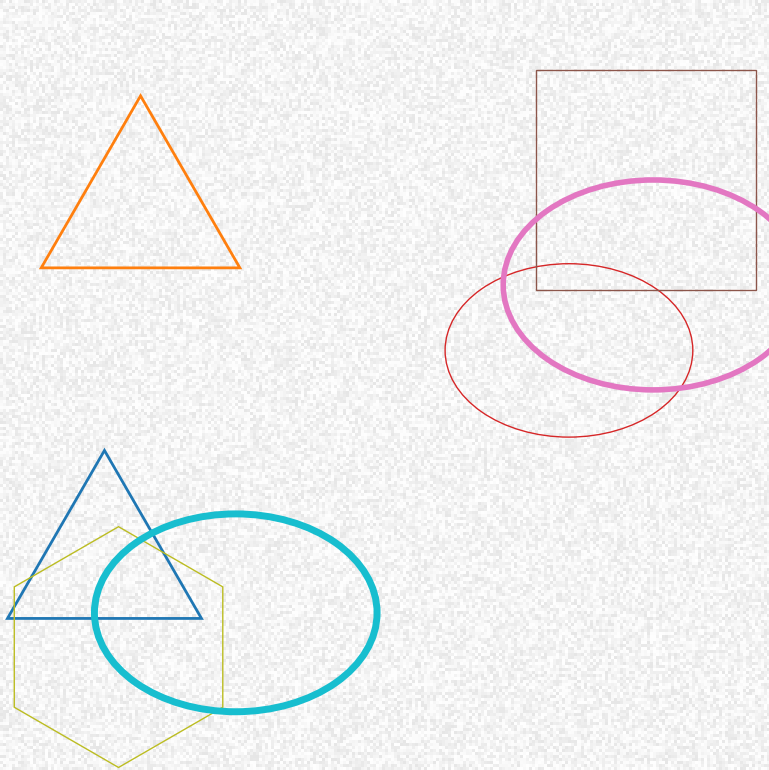[{"shape": "triangle", "thickness": 1, "radius": 0.73, "center": [0.136, 0.27]}, {"shape": "triangle", "thickness": 1, "radius": 0.74, "center": [0.183, 0.727]}, {"shape": "oval", "thickness": 0.5, "radius": 0.8, "center": [0.739, 0.545]}, {"shape": "square", "thickness": 0.5, "radius": 0.71, "center": [0.838, 0.766]}, {"shape": "oval", "thickness": 2, "radius": 0.97, "center": [0.848, 0.63]}, {"shape": "hexagon", "thickness": 0.5, "radius": 0.78, "center": [0.154, 0.16]}, {"shape": "oval", "thickness": 2.5, "radius": 0.92, "center": [0.306, 0.204]}]